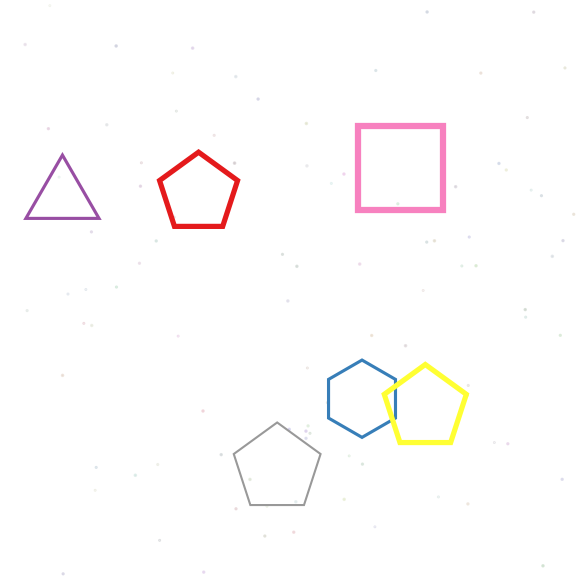[{"shape": "pentagon", "thickness": 2.5, "radius": 0.36, "center": [0.344, 0.665]}, {"shape": "hexagon", "thickness": 1.5, "radius": 0.33, "center": [0.627, 0.309]}, {"shape": "triangle", "thickness": 1.5, "radius": 0.37, "center": [0.108, 0.658]}, {"shape": "pentagon", "thickness": 2.5, "radius": 0.37, "center": [0.736, 0.293]}, {"shape": "square", "thickness": 3, "radius": 0.36, "center": [0.694, 0.708]}, {"shape": "pentagon", "thickness": 1, "radius": 0.4, "center": [0.48, 0.189]}]